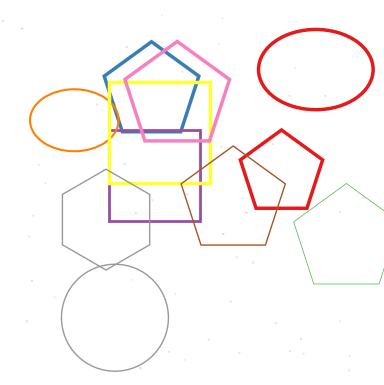[{"shape": "pentagon", "thickness": 2.5, "radius": 0.56, "center": [0.731, 0.55]}, {"shape": "oval", "thickness": 2.5, "radius": 0.74, "center": [0.82, 0.819]}, {"shape": "pentagon", "thickness": 2.5, "radius": 0.65, "center": [0.394, 0.762]}, {"shape": "pentagon", "thickness": 0.5, "radius": 0.72, "center": [0.9, 0.379]}, {"shape": "square", "thickness": 2, "radius": 0.59, "center": [0.402, 0.544]}, {"shape": "oval", "thickness": 1.5, "radius": 0.57, "center": [0.193, 0.688]}, {"shape": "square", "thickness": 2.5, "radius": 0.66, "center": [0.415, 0.655]}, {"shape": "pentagon", "thickness": 1, "radius": 0.71, "center": [0.606, 0.478]}, {"shape": "pentagon", "thickness": 2.5, "radius": 0.71, "center": [0.46, 0.75]}, {"shape": "hexagon", "thickness": 1, "radius": 0.65, "center": [0.275, 0.43]}, {"shape": "circle", "thickness": 1, "radius": 0.69, "center": [0.299, 0.175]}]